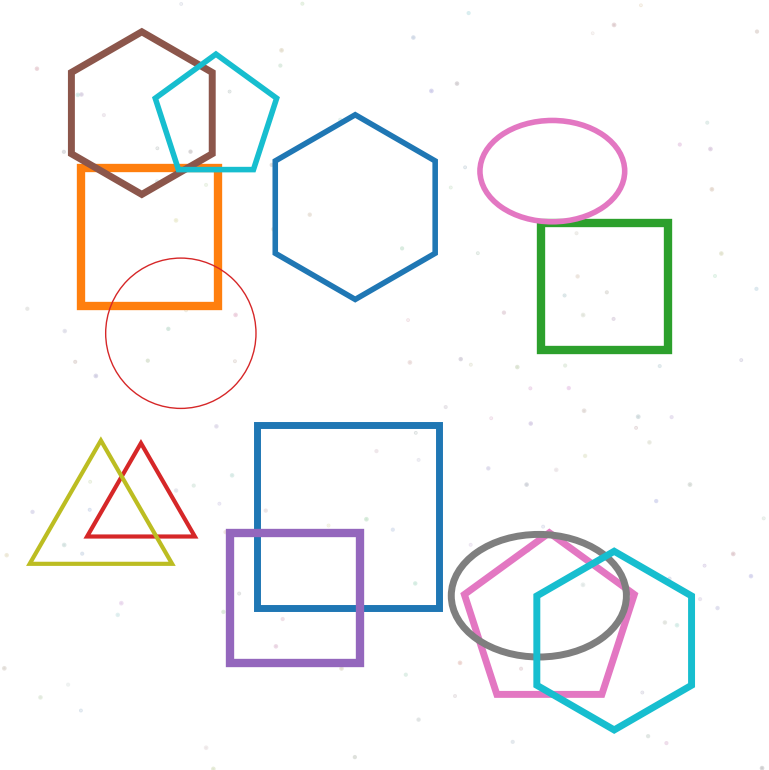[{"shape": "hexagon", "thickness": 2, "radius": 0.6, "center": [0.461, 0.731]}, {"shape": "square", "thickness": 2.5, "radius": 0.59, "center": [0.452, 0.329]}, {"shape": "square", "thickness": 3, "radius": 0.45, "center": [0.194, 0.692]}, {"shape": "square", "thickness": 3, "radius": 0.41, "center": [0.785, 0.628]}, {"shape": "triangle", "thickness": 1.5, "radius": 0.4, "center": [0.183, 0.344]}, {"shape": "circle", "thickness": 0.5, "radius": 0.49, "center": [0.235, 0.567]}, {"shape": "square", "thickness": 3, "radius": 0.42, "center": [0.383, 0.223]}, {"shape": "hexagon", "thickness": 2.5, "radius": 0.53, "center": [0.184, 0.853]}, {"shape": "oval", "thickness": 2, "radius": 0.47, "center": [0.717, 0.778]}, {"shape": "pentagon", "thickness": 2.5, "radius": 0.58, "center": [0.713, 0.192]}, {"shape": "oval", "thickness": 2.5, "radius": 0.57, "center": [0.7, 0.226]}, {"shape": "triangle", "thickness": 1.5, "radius": 0.53, "center": [0.131, 0.321]}, {"shape": "pentagon", "thickness": 2, "radius": 0.41, "center": [0.28, 0.847]}, {"shape": "hexagon", "thickness": 2.5, "radius": 0.58, "center": [0.798, 0.168]}]